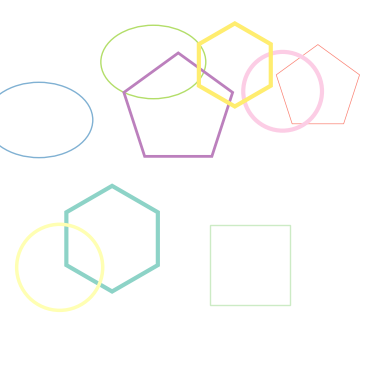[{"shape": "hexagon", "thickness": 3, "radius": 0.69, "center": [0.291, 0.38]}, {"shape": "circle", "thickness": 2.5, "radius": 0.56, "center": [0.155, 0.306]}, {"shape": "pentagon", "thickness": 0.5, "radius": 0.57, "center": [0.826, 0.77]}, {"shape": "oval", "thickness": 1, "radius": 0.7, "center": [0.101, 0.688]}, {"shape": "oval", "thickness": 1, "radius": 0.68, "center": [0.398, 0.839]}, {"shape": "circle", "thickness": 3, "radius": 0.51, "center": [0.734, 0.763]}, {"shape": "pentagon", "thickness": 2, "radius": 0.74, "center": [0.463, 0.714]}, {"shape": "square", "thickness": 1, "radius": 0.52, "center": [0.65, 0.312]}, {"shape": "hexagon", "thickness": 3, "radius": 0.54, "center": [0.61, 0.831]}]